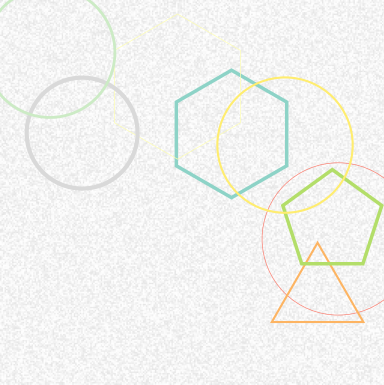[{"shape": "hexagon", "thickness": 2.5, "radius": 0.83, "center": [0.601, 0.652]}, {"shape": "hexagon", "thickness": 0.5, "radius": 0.94, "center": [0.461, 0.775]}, {"shape": "circle", "thickness": 0.5, "radius": 0.99, "center": [0.879, 0.379]}, {"shape": "triangle", "thickness": 1.5, "radius": 0.69, "center": [0.825, 0.232]}, {"shape": "pentagon", "thickness": 2.5, "radius": 0.68, "center": [0.863, 0.424]}, {"shape": "circle", "thickness": 3, "radius": 0.72, "center": [0.213, 0.654]}, {"shape": "circle", "thickness": 2, "radius": 0.84, "center": [0.13, 0.864]}, {"shape": "circle", "thickness": 1.5, "radius": 0.88, "center": [0.74, 0.623]}]